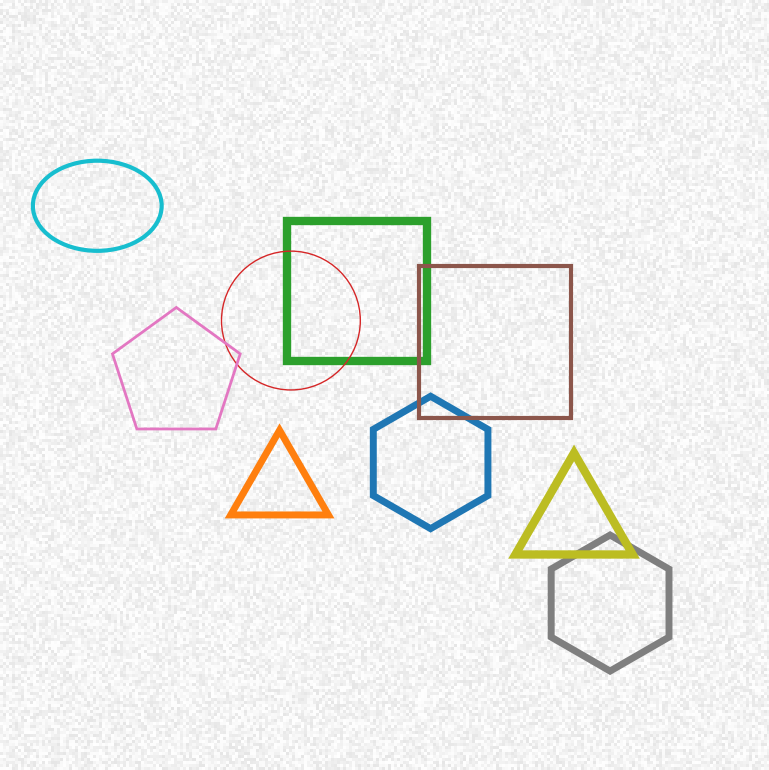[{"shape": "hexagon", "thickness": 2.5, "radius": 0.43, "center": [0.559, 0.399]}, {"shape": "triangle", "thickness": 2.5, "radius": 0.37, "center": [0.363, 0.368]}, {"shape": "square", "thickness": 3, "radius": 0.46, "center": [0.463, 0.622]}, {"shape": "circle", "thickness": 0.5, "radius": 0.45, "center": [0.378, 0.584]}, {"shape": "square", "thickness": 1.5, "radius": 0.49, "center": [0.643, 0.556]}, {"shape": "pentagon", "thickness": 1, "radius": 0.44, "center": [0.229, 0.513]}, {"shape": "hexagon", "thickness": 2.5, "radius": 0.44, "center": [0.792, 0.217]}, {"shape": "triangle", "thickness": 3, "radius": 0.44, "center": [0.745, 0.324]}, {"shape": "oval", "thickness": 1.5, "radius": 0.42, "center": [0.126, 0.733]}]